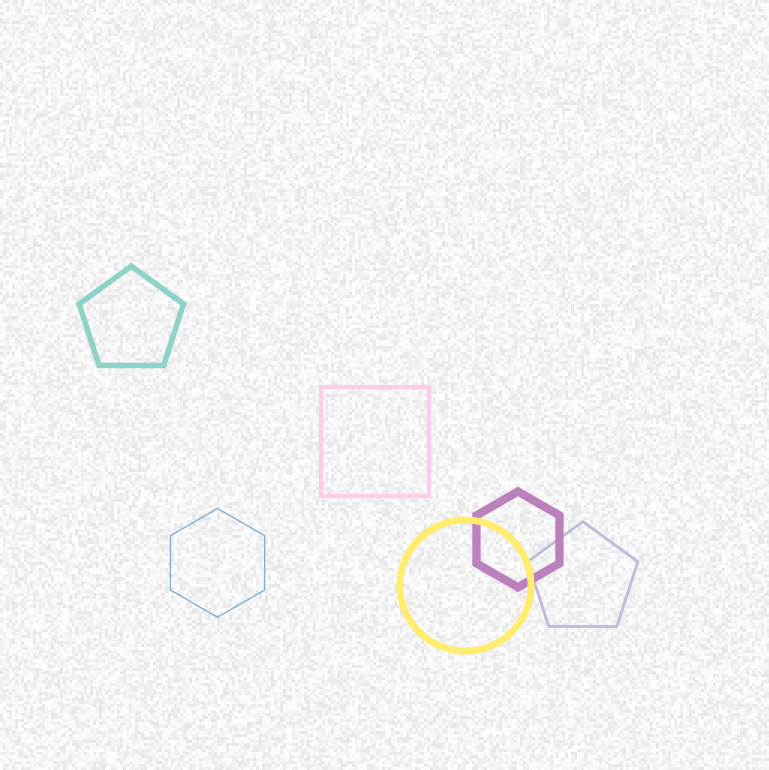[{"shape": "pentagon", "thickness": 2, "radius": 0.36, "center": [0.171, 0.583]}, {"shape": "pentagon", "thickness": 1, "radius": 0.38, "center": [0.757, 0.247]}, {"shape": "hexagon", "thickness": 0.5, "radius": 0.35, "center": [0.282, 0.269]}, {"shape": "square", "thickness": 1.5, "radius": 0.35, "center": [0.487, 0.427]}, {"shape": "hexagon", "thickness": 3, "radius": 0.31, "center": [0.673, 0.299]}, {"shape": "circle", "thickness": 2.5, "radius": 0.43, "center": [0.604, 0.24]}]